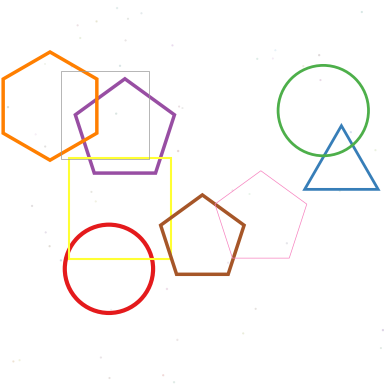[{"shape": "circle", "thickness": 3, "radius": 0.57, "center": [0.283, 0.302]}, {"shape": "triangle", "thickness": 2, "radius": 0.55, "center": [0.887, 0.563]}, {"shape": "circle", "thickness": 2, "radius": 0.59, "center": [0.84, 0.713]}, {"shape": "pentagon", "thickness": 2.5, "radius": 0.68, "center": [0.324, 0.66]}, {"shape": "hexagon", "thickness": 2.5, "radius": 0.7, "center": [0.13, 0.724]}, {"shape": "square", "thickness": 1.5, "radius": 0.66, "center": [0.312, 0.459]}, {"shape": "pentagon", "thickness": 2.5, "radius": 0.57, "center": [0.526, 0.38]}, {"shape": "pentagon", "thickness": 0.5, "radius": 0.63, "center": [0.678, 0.431]}, {"shape": "square", "thickness": 0.5, "radius": 0.57, "center": [0.272, 0.701]}]